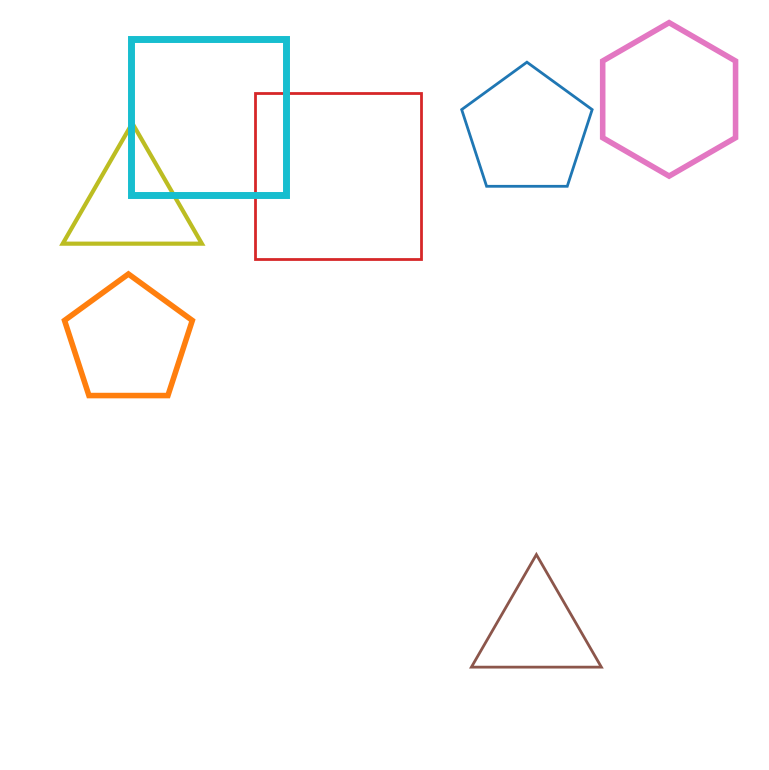[{"shape": "pentagon", "thickness": 1, "radius": 0.45, "center": [0.684, 0.83]}, {"shape": "pentagon", "thickness": 2, "radius": 0.44, "center": [0.167, 0.557]}, {"shape": "square", "thickness": 1, "radius": 0.54, "center": [0.439, 0.771]}, {"shape": "triangle", "thickness": 1, "radius": 0.49, "center": [0.697, 0.182]}, {"shape": "hexagon", "thickness": 2, "radius": 0.5, "center": [0.869, 0.871]}, {"shape": "triangle", "thickness": 1.5, "radius": 0.52, "center": [0.172, 0.736]}, {"shape": "square", "thickness": 2.5, "radius": 0.5, "center": [0.271, 0.848]}]